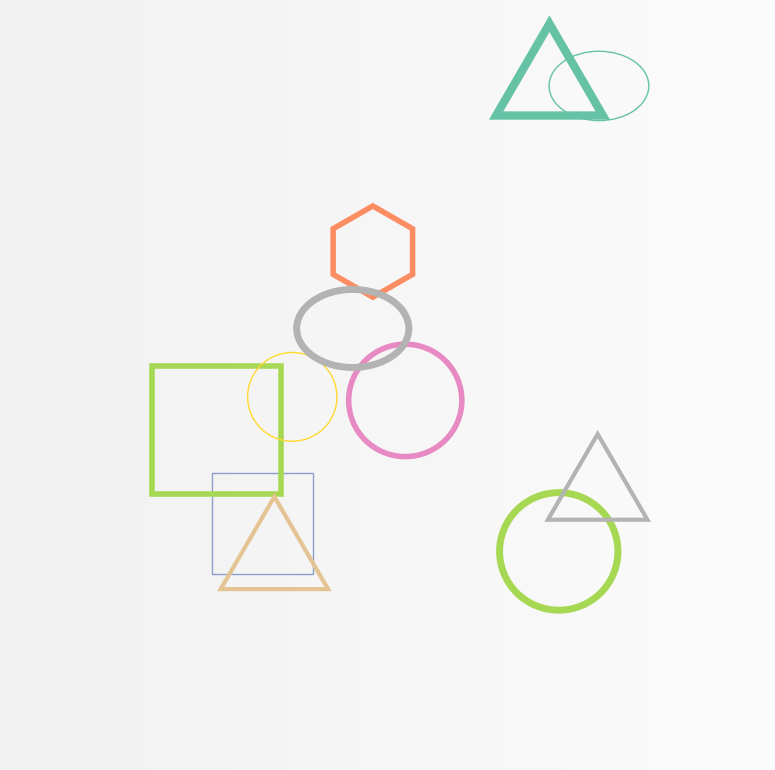[{"shape": "oval", "thickness": 0.5, "radius": 0.32, "center": [0.773, 0.888]}, {"shape": "triangle", "thickness": 3, "radius": 0.4, "center": [0.709, 0.89]}, {"shape": "hexagon", "thickness": 2, "radius": 0.3, "center": [0.481, 0.673]}, {"shape": "square", "thickness": 0.5, "radius": 0.33, "center": [0.338, 0.32]}, {"shape": "circle", "thickness": 2, "radius": 0.37, "center": [0.523, 0.48]}, {"shape": "square", "thickness": 2, "radius": 0.42, "center": [0.279, 0.442]}, {"shape": "circle", "thickness": 2.5, "radius": 0.38, "center": [0.721, 0.284]}, {"shape": "circle", "thickness": 0.5, "radius": 0.29, "center": [0.377, 0.485]}, {"shape": "triangle", "thickness": 1.5, "radius": 0.4, "center": [0.354, 0.275]}, {"shape": "oval", "thickness": 2.5, "radius": 0.36, "center": [0.455, 0.573]}, {"shape": "triangle", "thickness": 1.5, "radius": 0.37, "center": [0.771, 0.362]}]